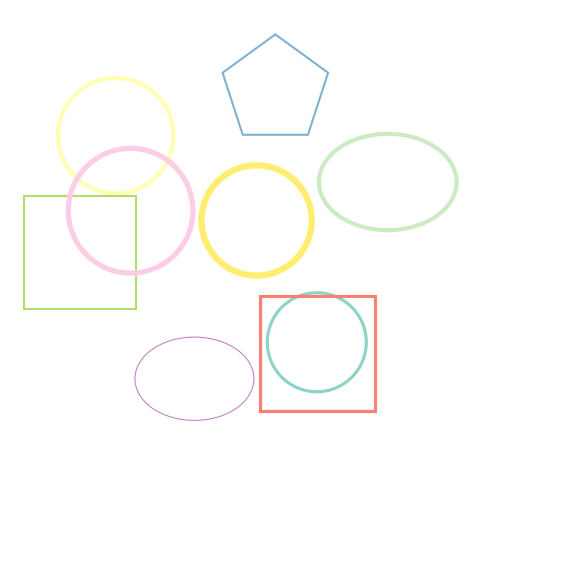[{"shape": "circle", "thickness": 1.5, "radius": 0.43, "center": [0.549, 0.406]}, {"shape": "circle", "thickness": 2, "radius": 0.5, "center": [0.2, 0.764]}, {"shape": "square", "thickness": 1.5, "radius": 0.5, "center": [0.55, 0.387]}, {"shape": "pentagon", "thickness": 1, "radius": 0.48, "center": [0.477, 0.843]}, {"shape": "square", "thickness": 1, "radius": 0.49, "center": [0.138, 0.562]}, {"shape": "circle", "thickness": 2.5, "radius": 0.54, "center": [0.226, 0.634]}, {"shape": "oval", "thickness": 0.5, "radius": 0.52, "center": [0.337, 0.343]}, {"shape": "oval", "thickness": 2, "radius": 0.6, "center": [0.671, 0.684]}, {"shape": "circle", "thickness": 3, "radius": 0.48, "center": [0.444, 0.617]}]